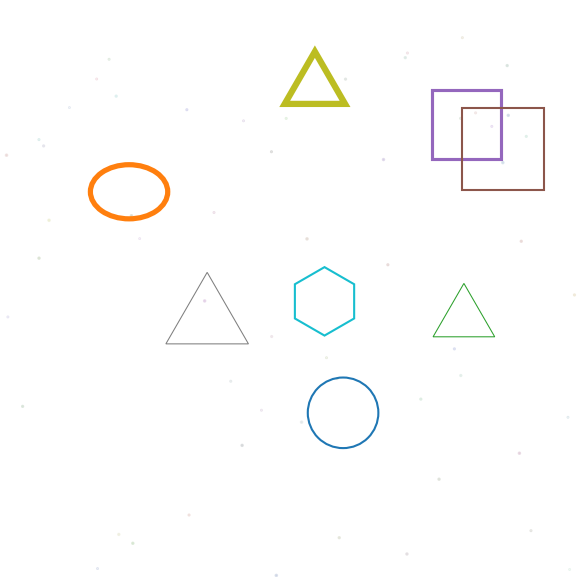[{"shape": "circle", "thickness": 1, "radius": 0.31, "center": [0.594, 0.284]}, {"shape": "oval", "thickness": 2.5, "radius": 0.33, "center": [0.223, 0.667]}, {"shape": "triangle", "thickness": 0.5, "radius": 0.31, "center": [0.803, 0.447]}, {"shape": "square", "thickness": 1.5, "radius": 0.3, "center": [0.808, 0.784]}, {"shape": "square", "thickness": 1, "radius": 0.36, "center": [0.871, 0.741]}, {"shape": "triangle", "thickness": 0.5, "radius": 0.41, "center": [0.359, 0.445]}, {"shape": "triangle", "thickness": 3, "radius": 0.3, "center": [0.545, 0.849]}, {"shape": "hexagon", "thickness": 1, "radius": 0.3, "center": [0.562, 0.477]}]